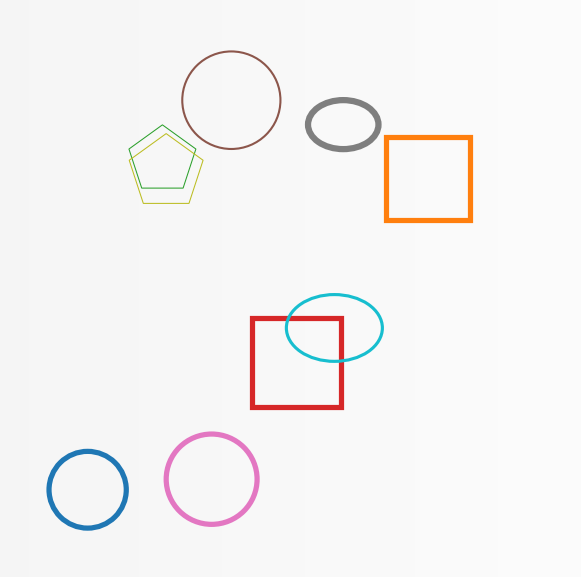[{"shape": "circle", "thickness": 2.5, "radius": 0.33, "center": [0.151, 0.151]}, {"shape": "square", "thickness": 2.5, "radius": 0.36, "center": [0.737, 0.69]}, {"shape": "pentagon", "thickness": 0.5, "radius": 0.3, "center": [0.279, 0.722]}, {"shape": "square", "thickness": 2.5, "radius": 0.38, "center": [0.511, 0.372]}, {"shape": "circle", "thickness": 1, "radius": 0.42, "center": [0.398, 0.826]}, {"shape": "circle", "thickness": 2.5, "radius": 0.39, "center": [0.364, 0.169]}, {"shape": "oval", "thickness": 3, "radius": 0.3, "center": [0.591, 0.783]}, {"shape": "pentagon", "thickness": 0.5, "radius": 0.33, "center": [0.286, 0.701]}, {"shape": "oval", "thickness": 1.5, "radius": 0.41, "center": [0.575, 0.431]}]